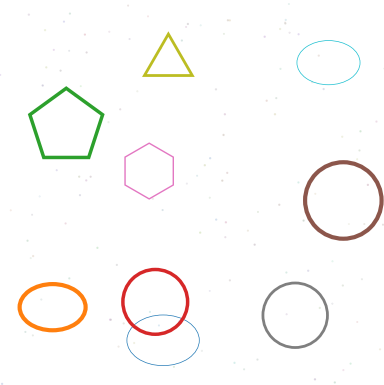[{"shape": "oval", "thickness": 0.5, "radius": 0.47, "center": [0.424, 0.116]}, {"shape": "oval", "thickness": 3, "radius": 0.43, "center": [0.137, 0.202]}, {"shape": "pentagon", "thickness": 2.5, "radius": 0.5, "center": [0.172, 0.671]}, {"shape": "circle", "thickness": 2.5, "radius": 0.42, "center": [0.403, 0.216]}, {"shape": "circle", "thickness": 3, "radius": 0.5, "center": [0.892, 0.479]}, {"shape": "hexagon", "thickness": 1, "radius": 0.36, "center": [0.387, 0.556]}, {"shape": "circle", "thickness": 2, "radius": 0.42, "center": [0.767, 0.181]}, {"shape": "triangle", "thickness": 2, "radius": 0.36, "center": [0.437, 0.84]}, {"shape": "oval", "thickness": 0.5, "radius": 0.41, "center": [0.853, 0.837]}]